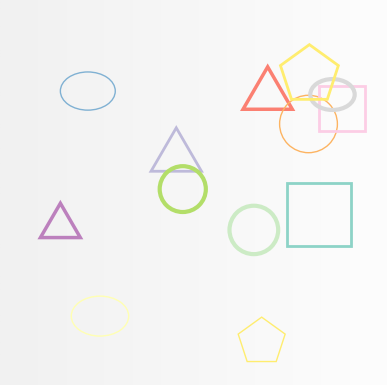[{"shape": "square", "thickness": 2, "radius": 0.41, "center": [0.823, 0.444]}, {"shape": "oval", "thickness": 1, "radius": 0.37, "center": [0.258, 0.179]}, {"shape": "triangle", "thickness": 2, "radius": 0.38, "center": [0.455, 0.593]}, {"shape": "triangle", "thickness": 2.5, "radius": 0.37, "center": [0.691, 0.753]}, {"shape": "oval", "thickness": 1, "radius": 0.35, "center": [0.227, 0.764]}, {"shape": "circle", "thickness": 1, "radius": 0.37, "center": [0.796, 0.678]}, {"shape": "circle", "thickness": 3, "radius": 0.3, "center": [0.472, 0.509]}, {"shape": "square", "thickness": 2, "radius": 0.3, "center": [0.882, 0.718]}, {"shape": "oval", "thickness": 3, "radius": 0.29, "center": [0.858, 0.755]}, {"shape": "triangle", "thickness": 2.5, "radius": 0.3, "center": [0.156, 0.413]}, {"shape": "circle", "thickness": 3, "radius": 0.31, "center": [0.655, 0.403]}, {"shape": "pentagon", "thickness": 2, "radius": 0.39, "center": [0.798, 0.805]}, {"shape": "pentagon", "thickness": 1, "radius": 0.32, "center": [0.675, 0.113]}]